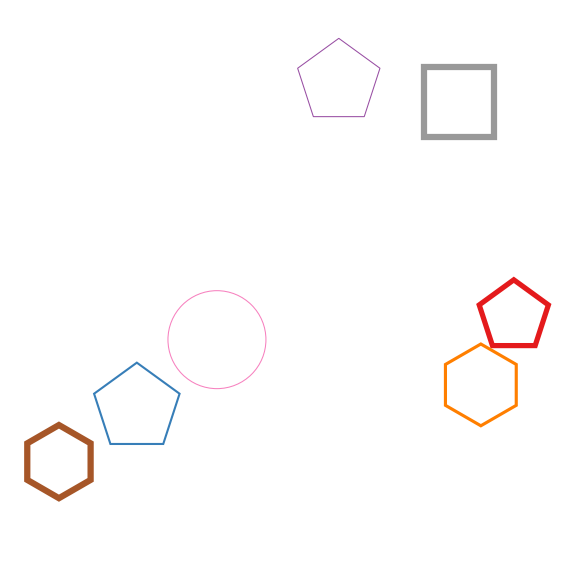[{"shape": "pentagon", "thickness": 2.5, "radius": 0.31, "center": [0.89, 0.452]}, {"shape": "pentagon", "thickness": 1, "radius": 0.39, "center": [0.237, 0.293]}, {"shape": "pentagon", "thickness": 0.5, "radius": 0.37, "center": [0.587, 0.858]}, {"shape": "hexagon", "thickness": 1.5, "radius": 0.35, "center": [0.833, 0.333]}, {"shape": "hexagon", "thickness": 3, "radius": 0.32, "center": [0.102, 0.2]}, {"shape": "circle", "thickness": 0.5, "radius": 0.42, "center": [0.376, 0.411]}, {"shape": "square", "thickness": 3, "radius": 0.3, "center": [0.795, 0.823]}]